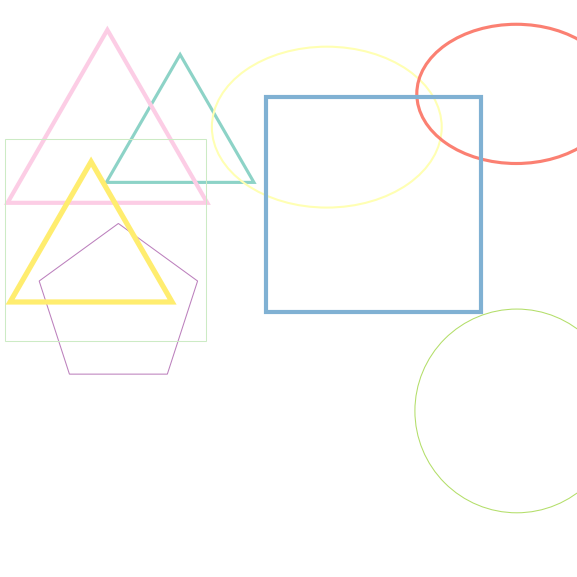[{"shape": "triangle", "thickness": 1.5, "radius": 0.74, "center": [0.312, 0.757]}, {"shape": "oval", "thickness": 1, "radius": 0.99, "center": [0.566, 0.779]}, {"shape": "oval", "thickness": 1.5, "radius": 0.86, "center": [0.894, 0.837]}, {"shape": "square", "thickness": 2, "radius": 0.93, "center": [0.646, 0.645]}, {"shape": "circle", "thickness": 0.5, "radius": 0.88, "center": [0.895, 0.288]}, {"shape": "triangle", "thickness": 2, "radius": 1.0, "center": [0.186, 0.748]}, {"shape": "pentagon", "thickness": 0.5, "radius": 0.72, "center": [0.205, 0.468]}, {"shape": "square", "thickness": 0.5, "radius": 0.87, "center": [0.183, 0.583]}, {"shape": "triangle", "thickness": 2.5, "radius": 0.81, "center": [0.158, 0.557]}]